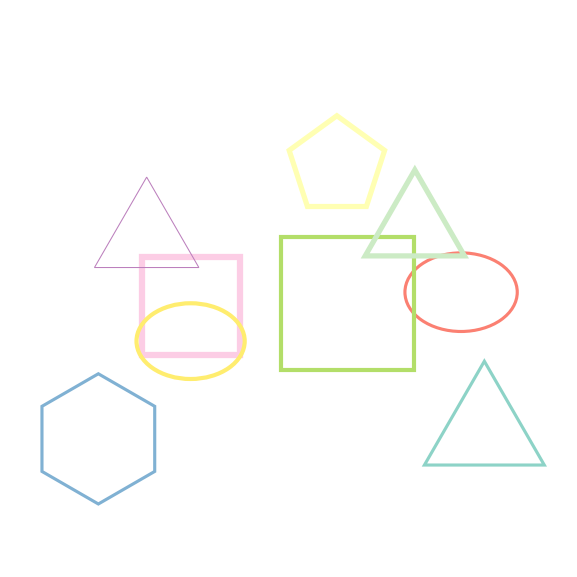[{"shape": "triangle", "thickness": 1.5, "radius": 0.6, "center": [0.839, 0.254]}, {"shape": "pentagon", "thickness": 2.5, "radius": 0.43, "center": [0.583, 0.712]}, {"shape": "oval", "thickness": 1.5, "radius": 0.49, "center": [0.798, 0.493]}, {"shape": "hexagon", "thickness": 1.5, "radius": 0.56, "center": [0.17, 0.239]}, {"shape": "square", "thickness": 2, "radius": 0.58, "center": [0.601, 0.473]}, {"shape": "square", "thickness": 3, "radius": 0.42, "center": [0.331, 0.47]}, {"shape": "triangle", "thickness": 0.5, "radius": 0.52, "center": [0.254, 0.588]}, {"shape": "triangle", "thickness": 2.5, "radius": 0.5, "center": [0.718, 0.606]}, {"shape": "oval", "thickness": 2, "radius": 0.47, "center": [0.33, 0.408]}]